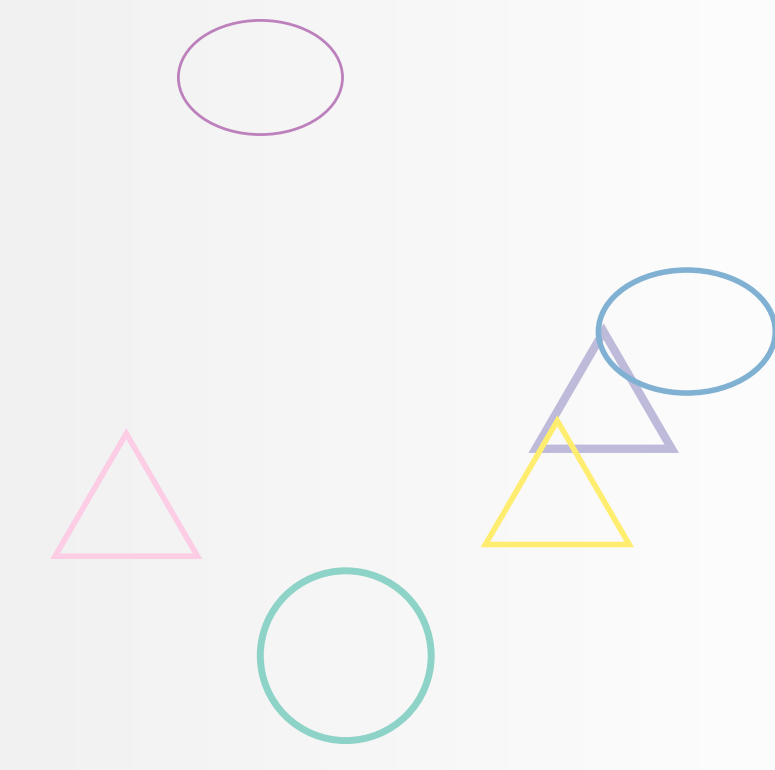[{"shape": "circle", "thickness": 2.5, "radius": 0.55, "center": [0.446, 0.148]}, {"shape": "triangle", "thickness": 3, "radius": 0.51, "center": [0.779, 0.468]}, {"shape": "oval", "thickness": 2, "radius": 0.57, "center": [0.886, 0.569]}, {"shape": "triangle", "thickness": 2, "radius": 0.53, "center": [0.163, 0.331]}, {"shape": "oval", "thickness": 1, "radius": 0.53, "center": [0.336, 0.899]}, {"shape": "triangle", "thickness": 2, "radius": 0.54, "center": [0.719, 0.346]}]